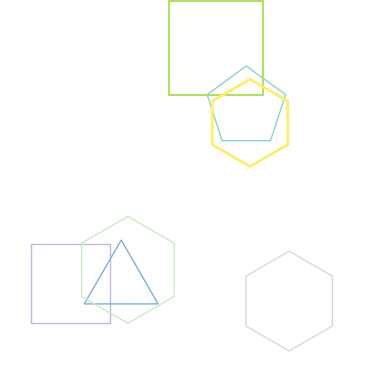[{"shape": "pentagon", "thickness": 1, "radius": 0.54, "center": [0.64, 0.721]}, {"shape": "square", "thickness": 1, "radius": 0.51, "center": [0.182, 0.264]}, {"shape": "triangle", "thickness": 1, "radius": 0.55, "center": [0.315, 0.266]}, {"shape": "square", "thickness": 1.5, "radius": 0.61, "center": [0.561, 0.876]}, {"shape": "hexagon", "thickness": 1, "radius": 0.65, "center": [0.751, 0.218]}, {"shape": "hexagon", "thickness": 1, "radius": 0.69, "center": [0.332, 0.299]}, {"shape": "hexagon", "thickness": 2, "radius": 0.57, "center": [0.649, 0.681]}]